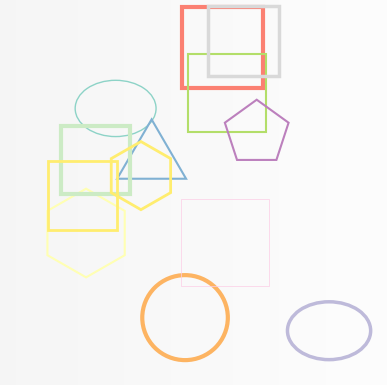[{"shape": "oval", "thickness": 1, "radius": 0.52, "center": [0.298, 0.718]}, {"shape": "hexagon", "thickness": 1.5, "radius": 0.58, "center": [0.222, 0.395]}, {"shape": "oval", "thickness": 2.5, "radius": 0.54, "center": [0.849, 0.141]}, {"shape": "square", "thickness": 3, "radius": 0.53, "center": [0.574, 0.877]}, {"shape": "triangle", "thickness": 1.5, "radius": 0.51, "center": [0.391, 0.587]}, {"shape": "circle", "thickness": 3, "radius": 0.55, "center": [0.478, 0.175]}, {"shape": "square", "thickness": 1.5, "radius": 0.5, "center": [0.587, 0.759]}, {"shape": "square", "thickness": 0.5, "radius": 0.57, "center": [0.58, 0.369]}, {"shape": "square", "thickness": 2.5, "radius": 0.46, "center": [0.628, 0.894]}, {"shape": "pentagon", "thickness": 1.5, "radius": 0.43, "center": [0.662, 0.655]}, {"shape": "square", "thickness": 3, "radius": 0.44, "center": [0.247, 0.585]}, {"shape": "hexagon", "thickness": 2, "radius": 0.44, "center": [0.364, 0.544]}, {"shape": "square", "thickness": 2, "radius": 0.45, "center": [0.212, 0.491]}]